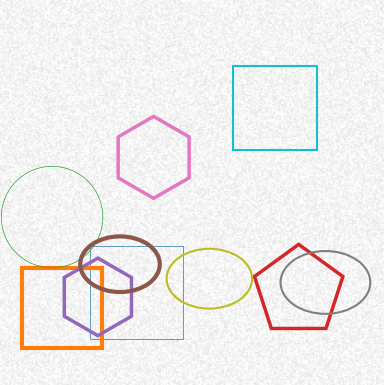[{"shape": "square", "thickness": 0.5, "radius": 0.61, "center": [0.355, 0.239]}, {"shape": "square", "thickness": 3, "radius": 0.52, "center": [0.161, 0.2]}, {"shape": "circle", "thickness": 0.5, "radius": 0.66, "center": [0.135, 0.436]}, {"shape": "pentagon", "thickness": 2.5, "radius": 0.6, "center": [0.776, 0.244]}, {"shape": "hexagon", "thickness": 2.5, "radius": 0.5, "center": [0.254, 0.229]}, {"shape": "oval", "thickness": 3, "radius": 0.52, "center": [0.312, 0.314]}, {"shape": "hexagon", "thickness": 2.5, "radius": 0.53, "center": [0.399, 0.591]}, {"shape": "oval", "thickness": 1.5, "radius": 0.58, "center": [0.845, 0.266]}, {"shape": "oval", "thickness": 1.5, "radius": 0.55, "center": [0.544, 0.276]}, {"shape": "square", "thickness": 1.5, "radius": 0.55, "center": [0.715, 0.72]}]